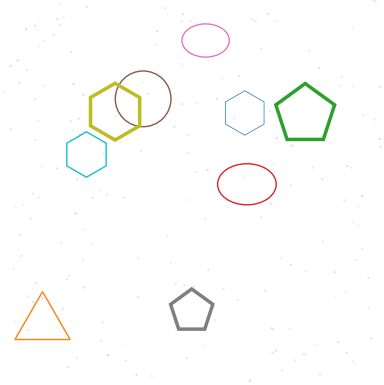[{"shape": "hexagon", "thickness": 0.5, "radius": 0.29, "center": [0.636, 0.707]}, {"shape": "triangle", "thickness": 1, "radius": 0.41, "center": [0.11, 0.16]}, {"shape": "pentagon", "thickness": 2.5, "radius": 0.4, "center": [0.793, 0.703]}, {"shape": "oval", "thickness": 1, "radius": 0.38, "center": [0.641, 0.521]}, {"shape": "circle", "thickness": 1, "radius": 0.36, "center": [0.372, 0.743]}, {"shape": "oval", "thickness": 1, "radius": 0.31, "center": [0.534, 0.895]}, {"shape": "pentagon", "thickness": 2.5, "radius": 0.29, "center": [0.498, 0.192]}, {"shape": "hexagon", "thickness": 2.5, "radius": 0.37, "center": [0.299, 0.71]}, {"shape": "hexagon", "thickness": 1, "radius": 0.29, "center": [0.225, 0.599]}]